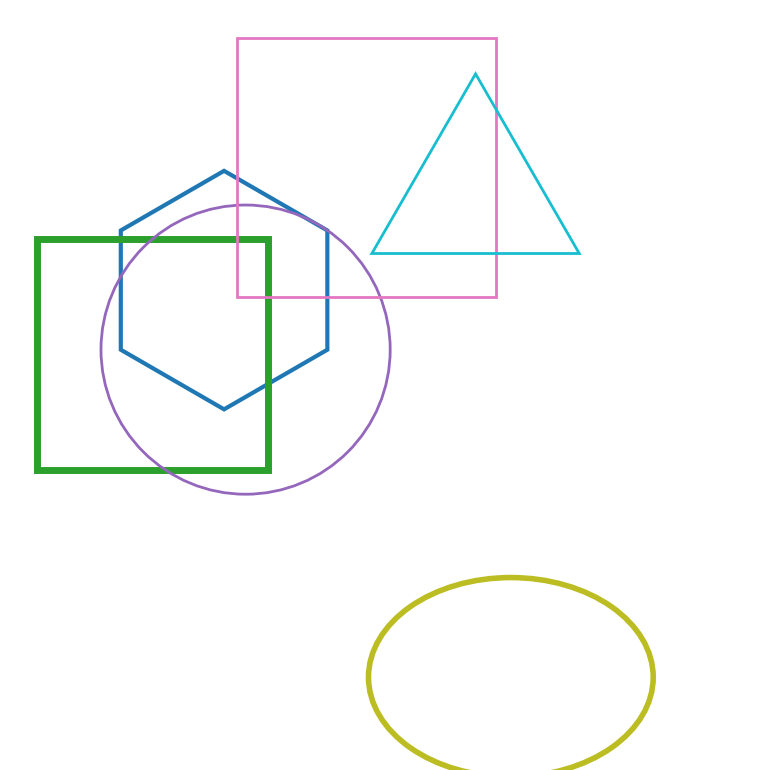[{"shape": "hexagon", "thickness": 1.5, "radius": 0.77, "center": [0.291, 0.623]}, {"shape": "square", "thickness": 2.5, "radius": 0.75, "center": [0.198, 0.54]}, {"shape": "circle", "thickness": 1, "radius": 0.94, "center": [0.319, 0.546]}, {"shape": "square", "thickness": 1, "radius": 0.84, "center": [0.476, 0.782]}, {"shape": "oval", "thickness": 2, "radius": 0.92, "center": [0.663, 0.121]}, {"shape": "triangle", "thickness": 1, "radius": 0.78, "center": [0.618, 0.749]}]